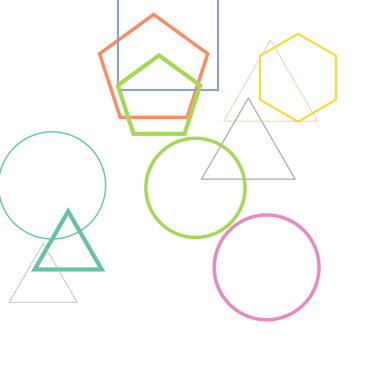[{"shape": "triangle", "thickness": 3, "radius": 0.5, "center": [0.177, 0.35]}, {"shape": "circle", "thickness": 1, "radius": 0.7, "center": [0.135, 0.518]}, {"shape": "pentagon", "thickness": 2.5, "radius": 0.74, "center": [0.399, 0.815]}, {"shape": "square", "thickness": 1.5, "radius": 0.65, "center": [0.436, 0.895]}, {"shape": "circle", "thickness": 2.5, "radius": 0.68, "center": [0.692, 0.305]}, {"shape": "pentagon", "thickness": 3, "radius": 0.56, "center": [0.413, 0.743]}, {"shape": "circle", "thickness": 2.5, "radius": 0.64, "center": [0.508, 0.512]}, {"shape": "hexagon", "thickness": 1.5, "radius": 0.57, "center": [0.774, 0.798]}, {"shape": "triangle", "thickness": 0.5, "radius": 0.7, "center": [0.703, 0.756]}, {"shape": "triangle", "thickness": 1, "radius": 0.7, "center": [0.645, 0.605]}, {"shape": "triangle", "thickness": 0.5, "radius": 0.51, "center": [0.112, 0.266]}]